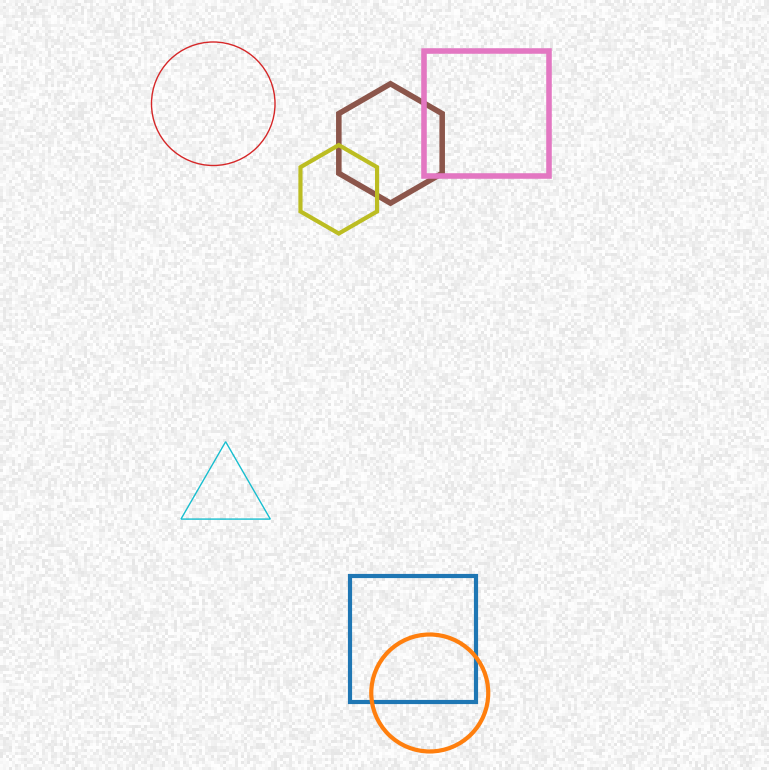[{"shape": "square", "thickness": 1.5, "radius": 0.41, "center": [0.536, 0.17]}, {"shape": "circle", "thickness": 1.5, "radius": 0.38, "center": [0.558, 0.1]}, {"shape": "circle", "thickness": 0.5, "radius": 0.4, "center": [0.277, 0.865]}, {"shape": "hexagon", "thickness": 2, "radius": 0.39, "center": [0.507, 0.814]}, {"shape": "square", "thickness": 2, "radius": 0.41, "center": [0.632, 0.853]}, {"shape": "hexagon", "thickness": 1.5, "radius": 0.29, "center": [0.44, 0.754]}, {"shape": "triangle", "thickness": 0.5, "radius": 0.33, "center": [0.293, 0.359]}]